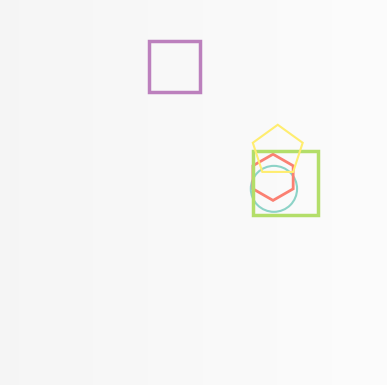[{"shape": "circle", "thickness": 1.5, "radius": 0.3, "center": [0.707, 0.509]}, {"shape": "hexagon", "thickness": 2, "radius": 0.3, "center": [0.705, 0.539]}, {"shape": "square", "thickness": 2.5, "radius": 0.42, "center": [0.736, 0.525]}, {"shape": "square", "thickness": 2.5, "radius": 0.33, "center": [0.45, 0.827]}, {"shape": "pentagon", "thickness": 1.5, "radius": 0.34, "center": [0.717, 0.608]}]